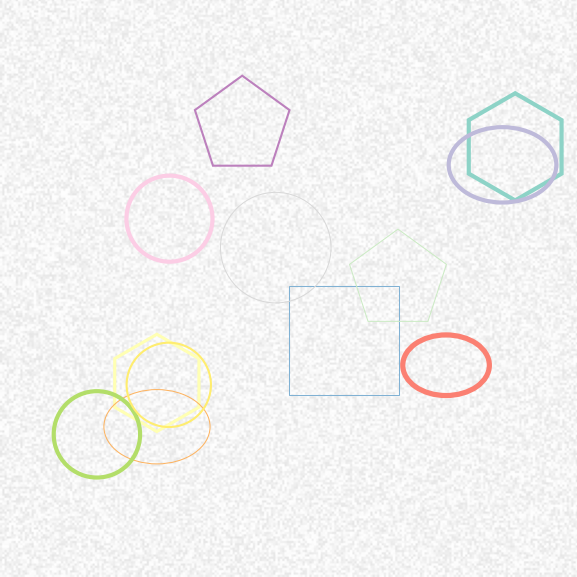[{"shape": "hexagon", "thickness": 2, "radius": 0.46, "center": [0.892, 0.745]}, {"shape": "hexagon", "thickness": 1.5, "radius": 0.42, "center": [0.272, 0.336]}, {"shape": "oval", "thickness": 2, "radius": 0.47, "center": [0.87, 0.714]}, {"shape": "oval", "thickness": 2.5, "radius": 0.37, "center": [0.772, 0.367]}, {"shape": "square", "thickness": 0.5, "radius": 0.47, "center": [0.596, 0.41]}, {"shape": "oval", "thickness": 0.5, "radius": 0.46, "center": [0.272, 0.26]}, {"shape": "circle", "thickness": 2, "radius": 0.37, "center": [0.168, 0.247]}, {"shape": "circle", "thickness": 2, "radius": 0.37, "center": [0.293, 0.62]}, {"shape": "circle", "thickness": 0.5, "radius": 0.48, "center": [0.477, 0.57]}, {"shape": "pentagon", "thickness": 1, "radius": 0.43, "center": [0.419, 0.782]}, {"shape": "pentagon", "thickness": 0.5, "radius": 0.44, "center": [0.689, 0.514]}, {"shape": "circle", "thickness": 1, "radius": 0.37, "center": [0.292, 0.333]}]